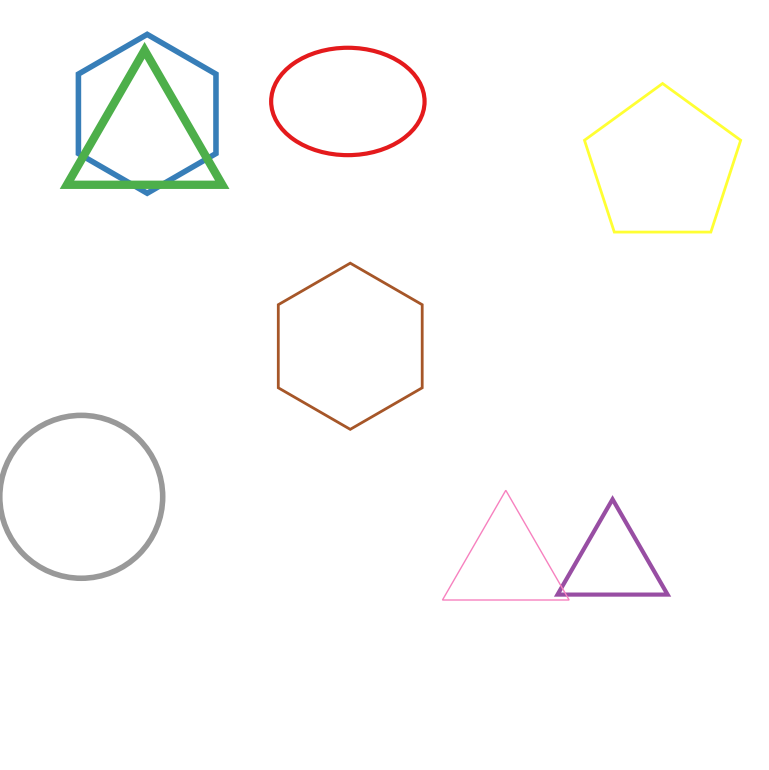[{"shape": "oval", "thickness": 1.5, "radius": 0.5, "center": [0.452, 0.868]}, {"shape": "hexagon", "thickness": 2, "radius": 0.52, "center": [0.191, 0.852]}, {"shape": "triangle", "thickness": 3, "radius": 0.58, "center": [0.188, 0.818]}, {"shape": "triangle", "thickness": 1.5, "radius": 0.41, "center": [0.796, 0.269]}, {"shape": "pentagon", "thickness": 1, "radius": 0.53, "center": [0.86, 0.785]}, {"shape": "hexagon", "thickness": 1, "radius": 0.54, "center": [0.455, 0.55]}, {"shape": "triangle", "thickness": 0.5, "radius": 0.47, "center": [0.657, 0.268]}, {"shape": "circle", "thickness": 2, "radius": 0.53, "center": [0.106, 0.355]}]